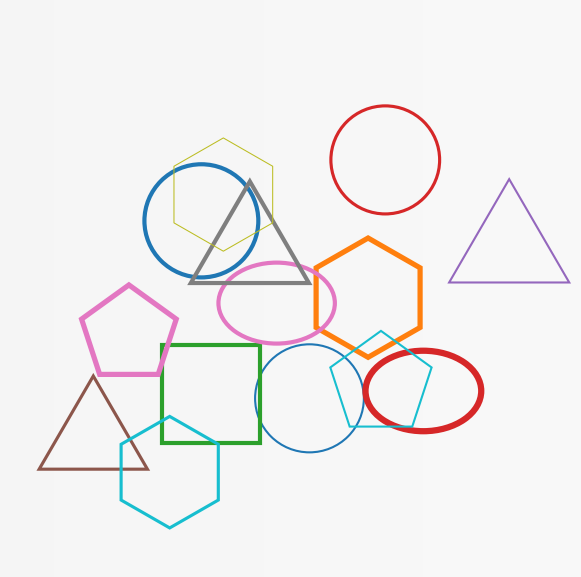[{"shape": "circle", "thickness": 2, "radius": 0.49, "center": [0.346, 0.617]}, {"shape": "circle", "thickness": 1, "radius": 0.47, "center": [0.532, 0.309]}, {"shape": "hexagon", "thickness": 2.5, "radius": 0.52, "center": [0.633, 0.484]}, {"shape": "square", "thickness": 2, "radius": 0.42, "center": [0.363, 0.317]}, {"shape": "circle", "thickness": 1.5, "radius": 0.47, "center": [0.663, 0.722]}, {"shape": "oval", "thickness": 3, "radius": 0.5, "center": [0.728, 0.322]}, {"shape": "triangle", "thickness": 1, "radius": 0.6, "center": [0.876, 0.57]}, {"shape": "triangle", "thickness": 1.5, "radius": 0.54, "center": [0.161, 0.24]}, {"shape": "pentagon", "thickness": 2.5, "radius": 0.43, "center": [0.222, 0.42]}, {"shape": "oval", "thickness": 2, "radius": 0.5, "center": [0.476, 0.474]}, {"shape": "triangle", "thickness": 2, "radius": 0.59, "center": [0.43, 0.568]}, {"shape": "hexagon", "thickness": 0.5, "radius": 0.49, "center": [0.384, 0.662]}, {"shape": "hexagon", "thickness": 1.5, "radius": 0.48, "center": [0.292, 0.182]}, {"shape": "pentagon", "thickness": 1, "radius": 0.46, "center": [0.655, 0.335]}]